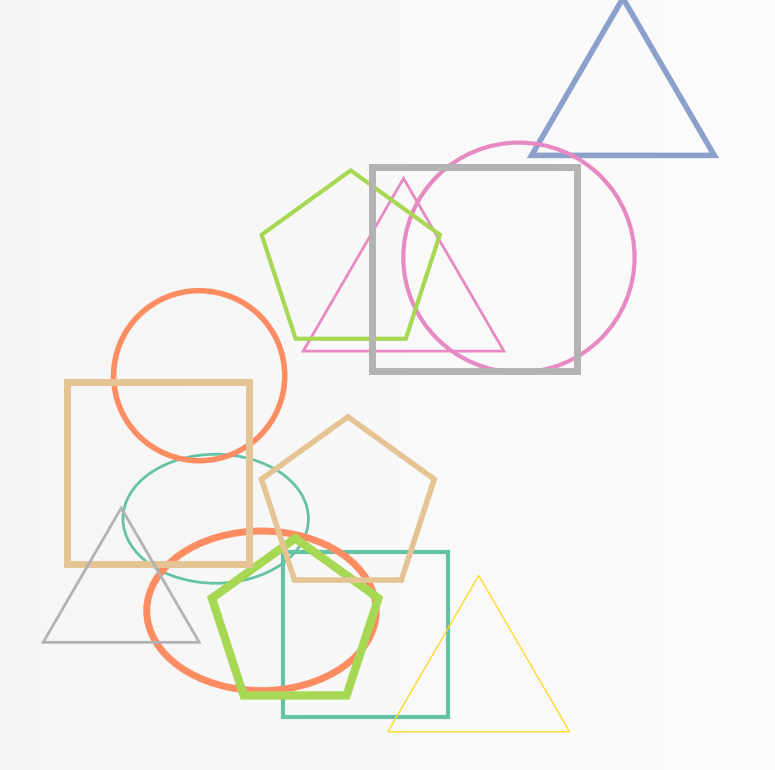[{"shape": "oval", "thickness": 1, "radius": 0.6, "center": [0.278, 0.326]}, {"shape": "square", "thickness": 1.5, "radius": 0.53, "center": [0.472, 0.176]}, {"shape": "oval", "thickness": 2.5, "radius": 0.74, "center": [0.337, 0.207]}, {"shape": "circle", "thickness": 2, "radius": 0.55, "center": [0.257, 0.512]}, {"shape": "triangle", "thickness": 2, "radius": 0.68, "center": [0.804, 0.866]}, {"shape": "triangle", "thickness": 1, "radius": 0.75, "center": [0.521, 0.619]}, {"shape": "circle", "thickness": 1.5, "radius": 0.75, "center": [0.67, 0.666]}, {"shape": "pentagon", "thickness": 1.5, "radius": 0.6, "center": [0.453, 0.658]}, {"shape": "pentagon", "thickness": 3, "radius": 0.56, "center": [0.381, 0.188]}, {"shape": "triangle", "thickness": 0.5, "radius": 0.68, "center": [0.618, 0.117]}, {"shape": "square", "thickness": 2.5, "radius": 0.59, "center": [0.204, 0.386]}, {"shape": "pentagon", "thickness": 2, "radius": 0.59, "center": [0.449, 0.341]}, {"shape": "triangle", "thickness": 1, "radius": 0.58, "center": [0.156, 0.224]}, {"shape": "square", "thickness": 2.5, "radius": 0.66, "center": [0.612, 0.65]}]